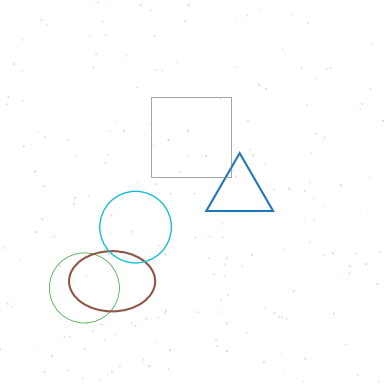[{"shape": "triangle", "thickness": 1.5, "radius": 0.5, "center": [0.623, 0.502]}, {"shape": "circle", "thickness": 0.5, "radius": 0.46, "center": [0.219, 0.252]}, {"shape": "oval", "thickness": 1.5, "radius": 0.56, "center": [0.291, 0.269]}, {"shape": "square", "thickness": 0.5, "radius": 0.52, "center": [0.496, 0.645]}, {"shape": "circle", "thickness": 1, "radius": 0.46, "center": [0.352, 0.41]}]